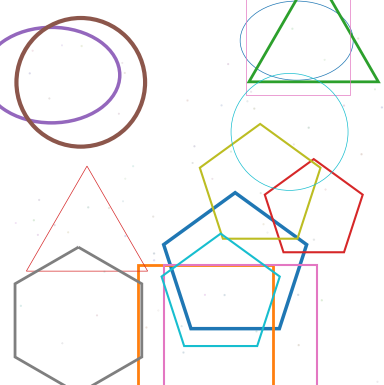[{"shape": "oval", "thickness": 0.5, "radius": 0.73, "center": [0.771, 0.895]}, {"shape": "pentagon", "thickness": 2.5, "radius": 0.98, "center": [0.611, 0.304]}, {"shape": "square", "thickness": 2, "radius": 0.88, "center": [0.534, 0.136]}, {"shape": "triangle", "thickness": 2, "radius": 0.97, "center": [0.815, 0.884]}, {"shape": "triangle", "thickness": 0.5, "radius": 0.91, "center": [0.226, 0.387]}, {"shape": "pentagon", "thickness": 1.5, "radius": 0.67, "center": [0.815, 0.453]}, {"shape": "oval", "thickness": 2.5, "radius": 0.89, "center": [0.134, 0.805]}, {"shape": "circle", "thickness": 3, "radius": 0.84, "center": [0.21, 0.786]}, {"shape": "square", "thickness": 1.5, "radius": 0.99, "center": [0.623, 0.114]}, {"shape": "square", "thickness": 0.5, "radius": 0.67, "center": [0.775, 0.888]}, {"shape": "hexagon", "thickness": 2, "radius": 0.95, "center": [0.204, 0.168]}, {"shape": "pentagon", "thickness": 1.5, "radius": 0.82, "center": [0.676, 0.513]}, {"shape": "circle", "thickness": 0.5, "radius": 0.76, "center": [0.752, 0.657]}, {"shape": "pentagon", "thickness": 1.5, "radius": 0.81, "center": [0.573, 0.232]}]